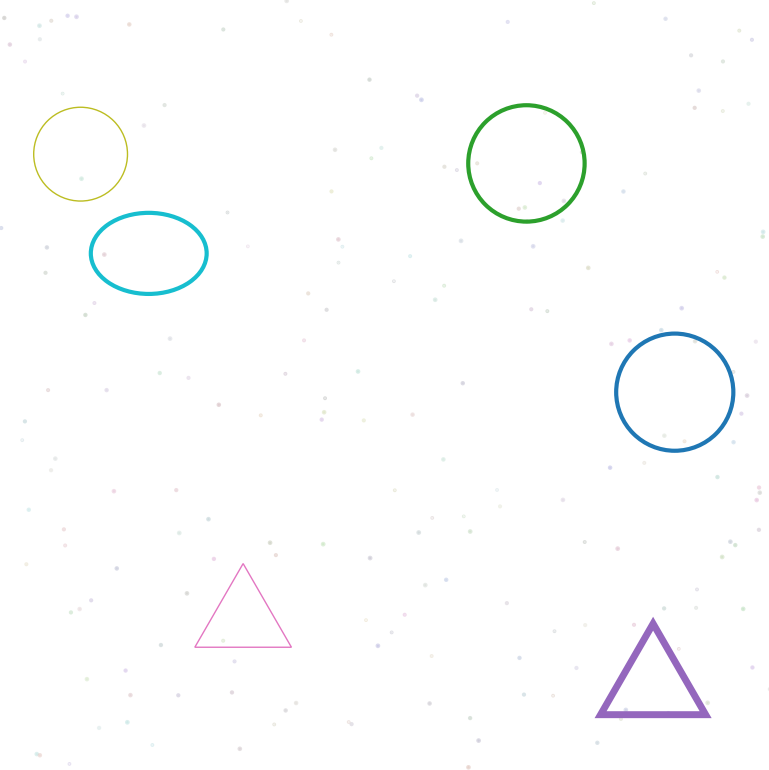[{"shape": "circle", "thickness": 1.5, "radius": 0.38, "center": [0.876, 0.491]}, {"shape": "circle", "thickness": 1.5, "radius": 0.38, "center": [0.684, 0.788]}, {"shape": "triangle", "thickness": 2.5, "radius": 0.39, "center": [0.848, 0.111]}, {"shape": "triangle", "thickness": 0.5, "radius": 0.36, "center": [0.316, 0.196]}, {"shape": "circle", "thickness": 0.5, "radius": 0.3, "center": [0.105, 0.8]}, {"shape": "oval", "thickness": 1.5, "radius": 0.38, "center": [0.193, 0.671]}]